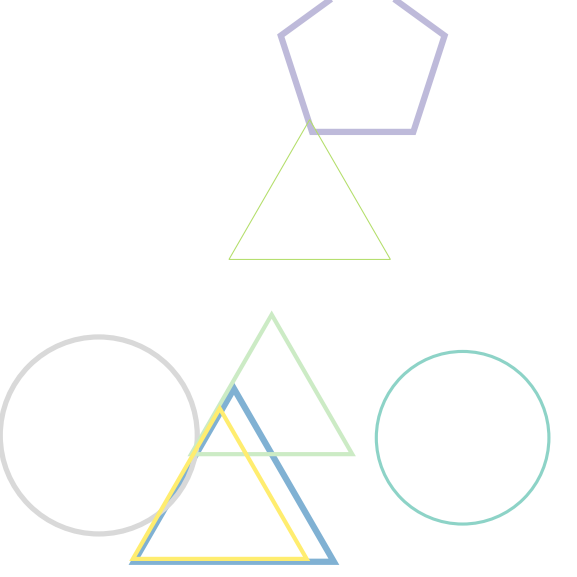[{"shape": "circle", "thickness": 1.5, "radius": 0.75, "center": [0.801, 0.241]}, {"shape": "pentagon", "thickness": 3, "radius": 0.75, "center": [0.628, 0.891]}, {"shape": "triangle", "thickness": 3, "radius": 1.0, "center": [0.405, 0.126]}, {"shape": "triangle", "thickness": 0.5, "radius": 0.81, "center": [0.536, 0.631]}, {"shape": "circle", "thickness": 2.5, "radius": 0.85, "center": [0.171, 0.245]}, {"shape": "triangle", "thickness": 2, "radius": 0.81, "center": [0.47, 0.293]}, {"shape": "triangle", "thickness": 2, "radius": 0.87, "center": [0.381, 0.118]}]